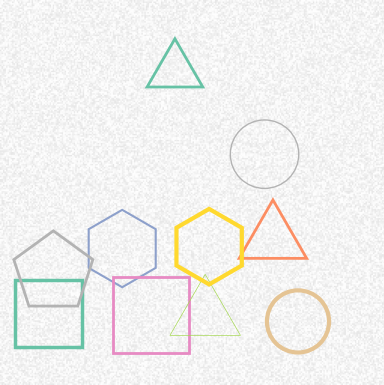[{"shape": "triangle", "thickness": 2, "radius": 0.42, "center": [0.454, 0.816]}, {"shape": "square", "thickness": 2.5, "radius": 0.43, "center": [0.127, 0.186]}, {"shape": "triangle", "thickness": 2, "radius": 0.51, "center": [0.709, 0.38]}, {"shape": "hexagon", "thickness": 1.5, "radius": 0.5, "center": [0.317, 0.354]}, {"shape": "square", "thickness": 2, "radius": 0.49, "center": [0.391, 0.181]}, {"shape": "triangle", "thickness": 0.5, "radius": 0.53, "center": [0.533, 0.182]}, {"shape": "hexagon", "thickness": 3, "radius": 0.49, "center": [0.543, 0.359]}, {"shape": "circle", "thickness": 3, "radius": 0.4, "center": [0.774, 0.165]}, {"shape": "pentagon", "thickness": 2, "radius": 0.54, "center": [0.139, 0.292]}, {"shape": "circle", "thickness": 1, "radius": 0.44, "center": [0.687, 0.6]}]